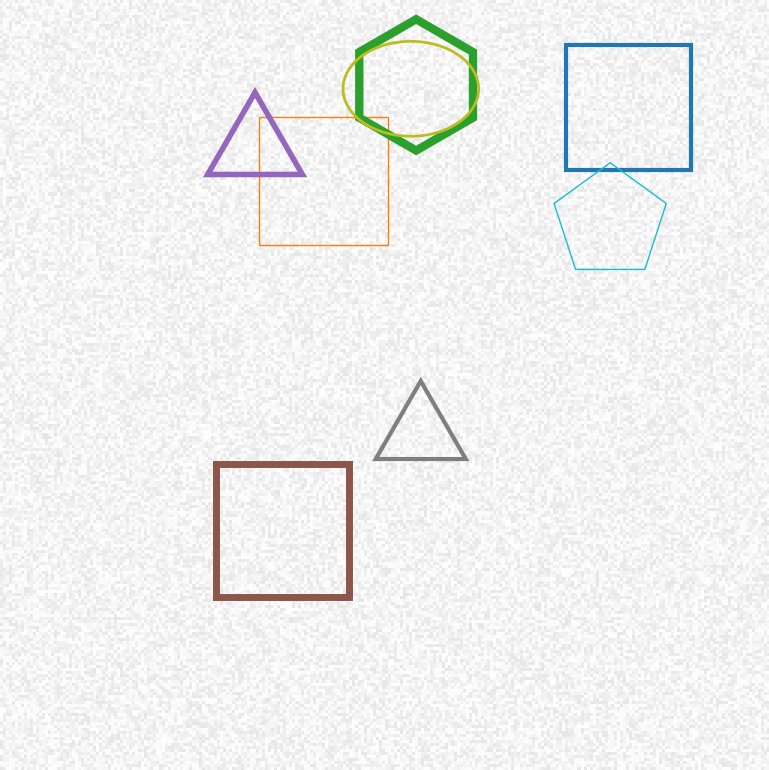[{"shape": "square", "thickness": 1.5, "radius": 0.41, "center": [0.816, 0.86]}, {"shape": "square", "thickness": 0.5, "radius": 0.42, "center": [0.42, 0.765]}, {"shape": "hexagon", "thickness": 3, "radius": 0.43, "center": [0.54, 0.89]}, {"shape": "triangle", "thickness": 2, "radius": 0.36, "center": [0.331, 0.809]}, {"shape": "square", "thickness": 2.5, "radius": 0.43, "center": [0.367, 0.311]}, {"shape": "triangle", "thickness": 1.5, "radius": 0.34, "center": [0.546, 0.438]}, {"shape": "oval", "thickness": 1, "radius": 0.44, "center": [0.534, 0.885]}, {"shape": "pentagon", "thickness": 0.5, "radius": 0.38, "center": [0.792, 0.712]}]